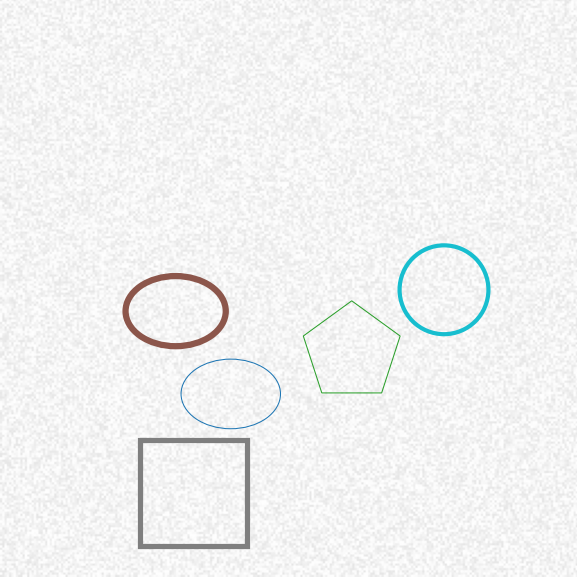[{"shape": "oval", "thickness": 0.5, "radius": 0.43, "center": [0.4, 0.317]}, {"shape": "pentagon", "thickness": 0.5, "radius": 0.44, "center": [0.609, 0.39]}, {"shape": "oval", "thickness": 3, "radius": 0.43, "center": [0.304, 0.46]}, {"shape": "square", "thickness": 2.5, "radius": 0.46, "center": [0.335, 0.145]}, {"shape": "circle", "thickness": 2, "radius": 0.38, "center": [0.769, 0.497]}]